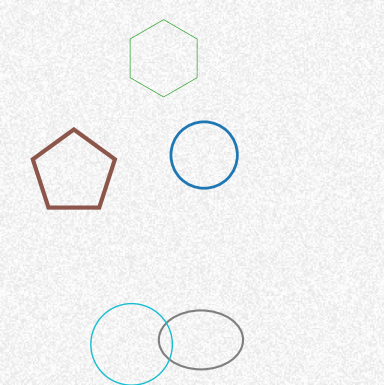[{"shape": "circle", "thickness": 2, "radius": 0.43, "center": [0.53, 0.597]}, {"shape": "hexagon", "thickness": 0.5, "radius": 0.5, "center": [0.425, 0.849]}, {"shape": "pentagon", "thickness": 3, "radius": 0.56, "center": [0.192, 0.552]}, {"shape": "oval", "thickness": 1.5, "radius": 0.55, "center": [0.522, 0.117]}, {"shape": "circle", "thickness": 1, "radius": 0.53, "center": [0.342, 0.106]}]